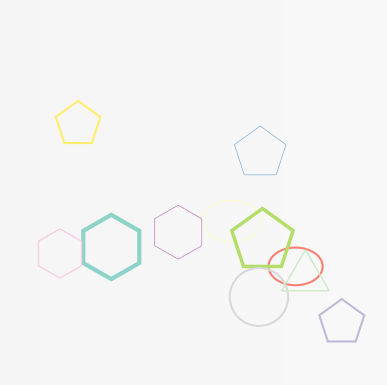[{"shape": "hexagon", "thickness": 3, "radius": 0.42, "center": [0.287, 0.359]}, {"shape": "oval", "thickness": 0.5, "radius": 0.38, "center": [0.598, 0.426]}, {"shape": "pentagon", "thickness": 1.5, "radius": 0.3, "center": [0.882, 0.162]}, {"shape": "oval", "thickness": 1.5, "radius": 0.35, "center": [0.763, 0.308]}, {"shape": "pentagon", "thickness": 0.5, "radius": 0.35, "center": [0.672, 0.603]}, {"shape": "pentagon", "thickness": 2.5, "radius": 0.42, "center": [0.677, 0.375]}, {"shape": "hexagon", "thickness": 1, "radius": 0.32, "center": [0.155, 0.342]}, {"shape": "circle", "thickness": 1.5, "radius": 0.38, "center": [0.668, 0.229]}, {"shape": "hexagon", "thickness": 0.5, "radius": 0.35, "center": [0.46, 0.397]}, {"shape": "triangle", "thickness": 1, "radius": 0.36, "center": [0.788, 0.28]}, {"shape": "pentagon", "thickness": 1.5, "radius": 0.3, "center": [0.202, 0.677]}]